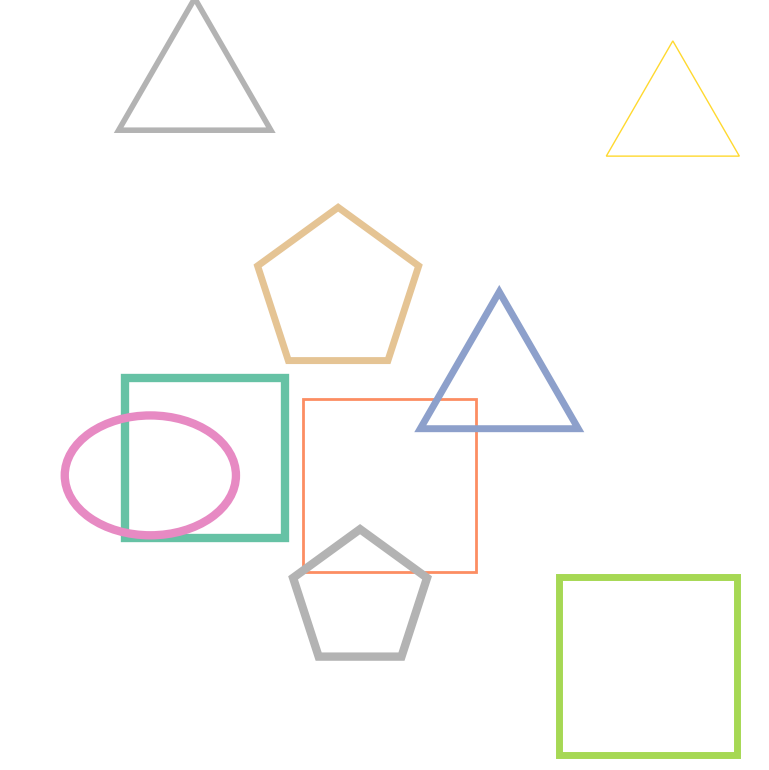[{"shape": "square", "thickness": 3, "radius": 0.52, "center": [0.266, 0.405]}, {"shape": "square", "thickness": 1, "radius": 0.56, "center": [0.506, 0.37]}, {"shape": "triangle", "thickness": 2.5, "radius": 0.59, "center": [0.648, 0.502]}, {"shape": "oval", "thickness": 3, "radius": 0.56, "center": [0.195, 0.383]}, {"shape": "square", "thickness": 2.5, "radius": 0.58, "center": [0.841, 0.135]}, {"shape": "triangle", "thickness": 0.5, "radius": 0.5, "center": [0.874, 0.847]}, {"shape": "pentagon", "thickness": 2.5, "radius": 0.55, "center": [0.439, 0.621]}, {"shape": "pentagon", "thickness": 3, "radius": 0.46, "center": [0.468, 0.221]}, {"shape": "triangle", "thickness": 2, "radius": 0.57, "center": [0.253, 0.888]}]